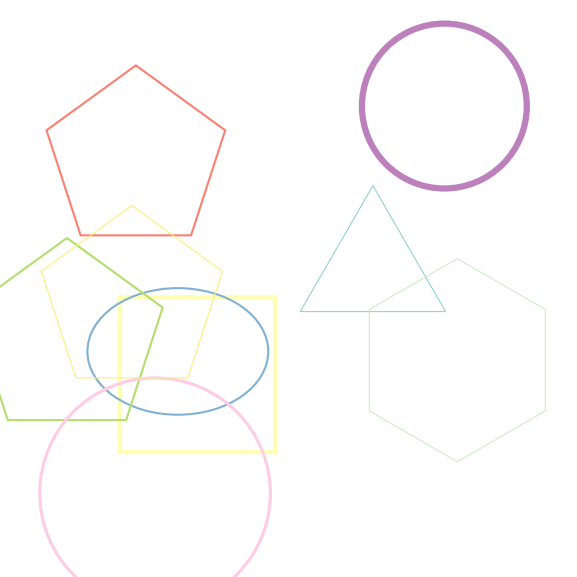[{"shape": "triangle", "thickness": 0.5, "radius": 0.73, "center": [0.646, 0.532]}, {"shape": "square", "thickness": 2, "radius": 0.67, "center": [0.343, 0.351]}, {"shape": "pentagon", "thickness": 1, "radius": 0.81, "center": [0.235, 0.723]}, {"shape": "oval", "thickness": 1, "radius": 0.78, "center": [0.308, 0.391]}, {"shape": "pentagon", "thickness": 1, "radius": 0.87, "center": [0.116, 0.413]}, {"shape": "circle", "thickness": 1.5, "radius": 1.0, "center": [0.269, 0.145]}, {"shape": "circle", "thickness": 3, "radius": 0.71, "center": [0.769, 0.816]}, {"shape": "hexagon", "thickness": 0.5, "radius": 0.88, "center": [0.792, 0.375]}, {"shape": "pentagon", "thickness": 0.5, "radius": 0.82, "center": [0.228, 0.478]}]